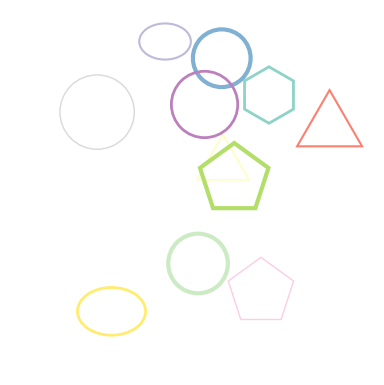[{"shape": "hexagon", "thickness": 2, "radius": 0.37, "center": [0.699, 0.753]}, {"shape": "triangle", "thickness": 1, "radius": 0.39, "center": [0.579, 0.572]}, {"shape": "oval", "thickness": 1.5, "radius": 0.34, "center": [0.429, 0.892]}, {"shape": "triangle", "thickness": 1.5, "radius": 0.49, "center": [0.856, 0.669]}, {"shape": "circle", "thickness": 3, "radius": 0.37, "center": [0.576, 0.849]}, {"shape": "pentagon", "thickness": 3, "radius": 0.47, "center": [0.608, 0.535]}, {"shape": "pentagon", "thickness": 1, "radius": 0.45, "center": [0.678, 0.242]}, {"shape": "circle", "thickness": 1, "radius": 0.48, "center": [0.252, 0.709]}, {"shape": "circle", "thickness": 2, "radius": 0.43, "center": [0.531, 0.729]}, {"shape": "circle", "thickness": 3, "radius": 0.39, "center": [0.514, 0.316]}, {"shape": "oval", "thickness": 2, "radius": 0.44, "center": [0.29, 0.191]}]